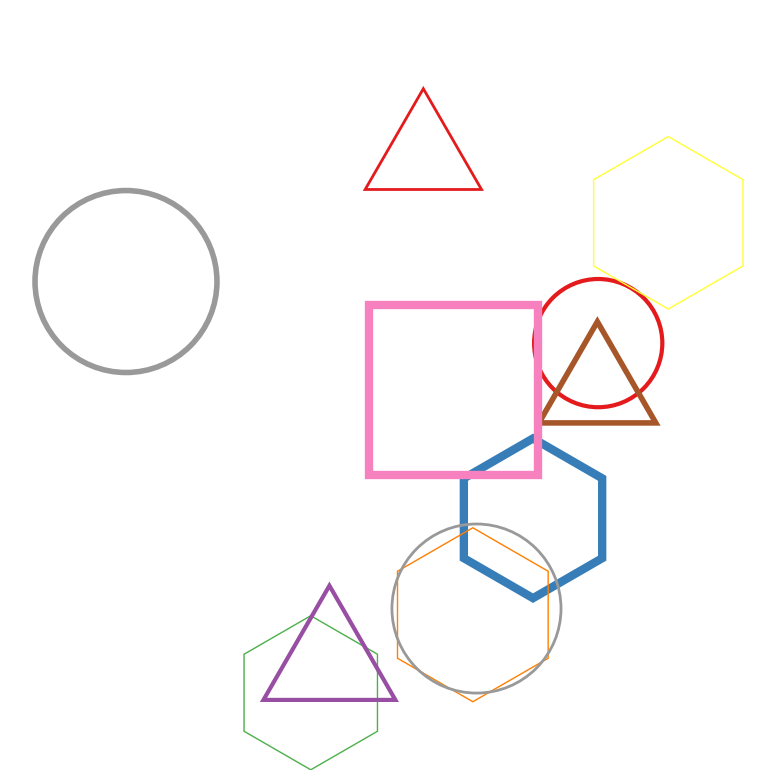[{"shape": "triangle", "thickness": 1, "radius": 0.44, "center": [0.55, 0.798]}, {"shape": "circle", "thickness": 1.5, "radius": 0.42, "center": [0.777, 0.554]}, {"shape": "hexagon", "thickness": 3, "radius": 0.52, "center": [0.692, 0.327]}, {"shape": "hexagon", "thickness": 0.5, "radius": 0.5, "center": [0.404, 0.1]}, {"shape": "triangle", "thickness": 1.5, "radius": 0.49, "center": [0.428, 0.14]}, {"shape": "hexagon", "thickness": 0.5, "radius": 0.56, "center": [0.614, 0.202]}, {"shape": "hexagon", "thickness": 0.5, "radius": 0.56, "center": [0.868, 0.711]}, {"shape": "triangle", "thickness": 2, "radius": 0.44, "center": [0.776, 0.495]}, {"shape": "square", "thickness": 3, "radius": 0.55, "center": [0.589, 0.493]}, {"shape": "circle", "thickness": 1, "radius": 0.55, "center": [0.619, 0.21]}, {"shape": "circle", "thickness": 2, "radius": 0.59, "center": [0.164, 0.634]}]